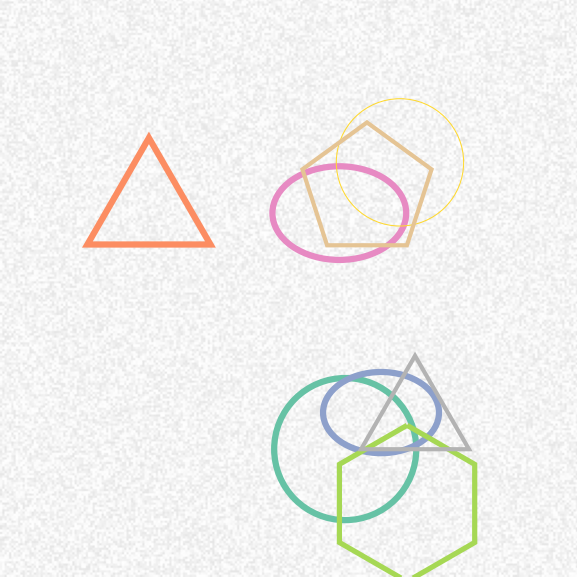[{"shape": "circle", "thickness": 3, "radius": 0.62, "center": [0.598, 0.222]}, {"shape": "triangle", "thickness": 3, "radius": 0.62, "center": [0.258, 0.637]}, {"shape": "oval", "thickness": 3, "radius": 0.5, "center": [0.66, 0.285]}, {"shape": "oval", "thickness": 3, "radius": 0.58, "center": [0.588, 0.63]}, {"shape": "hexagon", "thickness": 2.5, "radius": 0.68, "center": [0.705, 0.127]}, {"shape": "circle", "thickness": 0.5, "radius": 0.55, "center": [0.693, 0.718]}, {"shape": "pentagon", "thickness": 2, "radius": 0.59, "center": [0.635, 0.67]}, {"shape": "triangle", "thickness": 2, "radius": 0.54, "center": [0.719, 0.275]}]